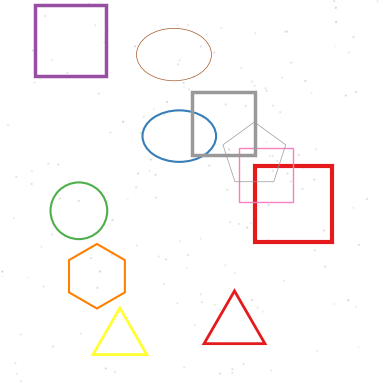[{"shape": "triangle", "thickness": 2, "radius": 0.46, "center": [0.609, 0.153]}, {"shape": "square", "thickness": 3, "radius": 0.5, "center": [0.763, 0.47]}, {"shape": "oval", "thickness": 1.5, "radius": 0.48, "center": [0.466, 0.646]}, {"shape": "circle", "thickness": 1.5, "radius": 0.37, "center": [0.205, 0.453]}, {"shape": "square", "thickness": 2.5, "radius": 0.46, "center": [0.183, 0.894]}, {"shape": "hexagon", "thickness": 1.5, "radius": 0.42, "center": [0.252, 0.283]}, {"shape": "triangle", "thickness": 2, "radius": 0.4, "center": [0.311, 0.119]}, {"shape": "oval", "thickness": 0.5, "radius": 0.49, "center": [0.452, 0.858]}, {"shape": "square", "thickness": 1, "radius": 0.35, "center": [0.692, 0.546]}, {"shape": "pentagon", "thickness": 0.5, "radius": 0.43, "center": [0.661, 0.597]}, {"shape": "square", "thickness": 2.5, "radius": 0.4, "center": [0.58, 0.679]}]